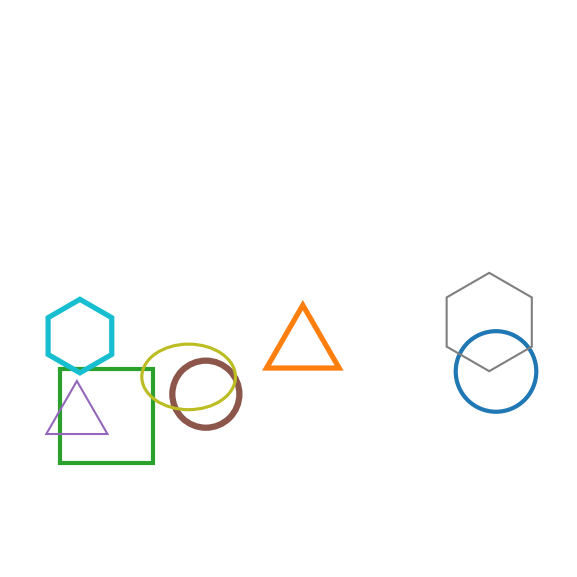[{"shape": "circle", "thickness": 2, "radius": 0.35, "center": [0.859, 0.356]}, {"shape": "triangle", "thickness": 2.5, "radius": 0.36, "center": [0.524, 0.398]}, {"shape": "square", "thickness": 2, "radius": 0.41, "center": [0.185, 0.278]}, {"shape": "triangle", "thickness": 1, "radius": 0.31, "center": [0.133, 0.278]}, {"shape": "circle", "thickness": 3, "radius": 0.29, "center": [0.356, 0.317]}, {"shape": "hexagon", "thickness": 1, "radius": 0.43, "center": [0.847, 0.442]}, {"shape": "oval", "thickness": 1.5, "radius": 0.41, "center": [0.327, 0.347]}, {"shape": "hexagon", "thickness": 2.5, "radius": 0.32, "center": [0.138, 0.417]}]